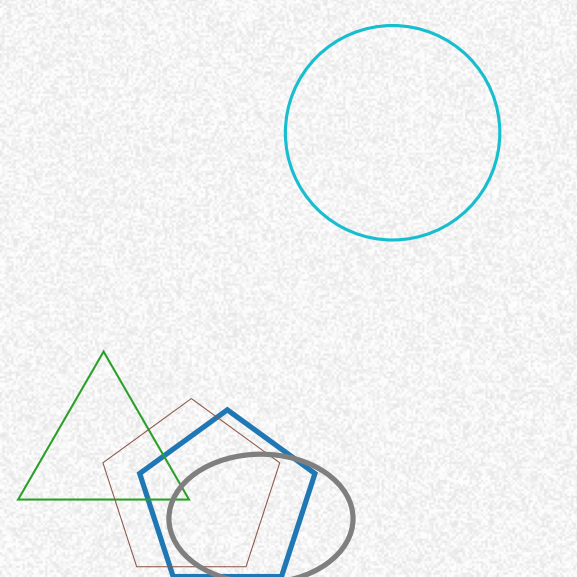[{"shape": "pentagon", "thickness": 2.5, "radius": 0.8, "center": [0.394, 0.13]}, {"shape": "triangle", "thickness": 1, "radius": 0.85, "center": [0.179, 0.22]}, {"shape": "pentagon", "thickness": 0.5, "radius": 0.8, "center": [0.331, 0.148]}, {"shape": "oval", "thickness": 2.5, "radius": 0.8, "center": [0.452, 0.101]}, {"shape": "circle", "thickness": 1.5, "radius": 0.93, "center": [0.68, 0.769]}]